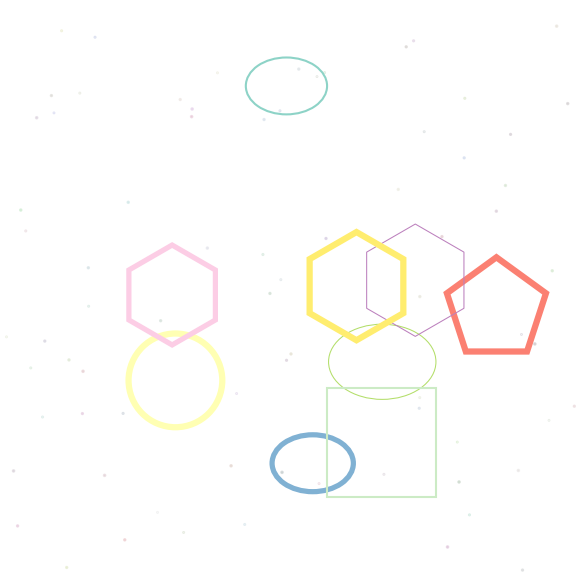[{"shape": "oval", "thickness": 1, "radius": 0.35, "center": [0.496, 0.85]}, {"shape": "circle", "thickness": 3, "radius": 0.41, "center": [0.304, 0.34]}, {"shape": "pentagon", "thickness": 3, "radius": 0.45, "center": [0.86, 0.463]}, {"shape": "oval", "thickness": 2.5, "radius": 0.35, "center": [0.542, 0.197]}, {"shape": "oval", "thickness": 0.5, "radius": 0.46, "center": [0.662, 0.373]}, {"shape": "hexagon", "thickness": 2.5, "radius": 0.43, "center": [0.298, 0.488]}, {"shape": "hexagon", "thickness": 0.5, "radius": 0.49, "center": [0.719, 0.514]}, {"shape": "square", "thickness": 1, "radius": 0.47, "center": [0.661, 0.233]}, {"shape": "hexagon", "thickness": 3, "radius": 0.47, "center": [0.617, 0.504]}]